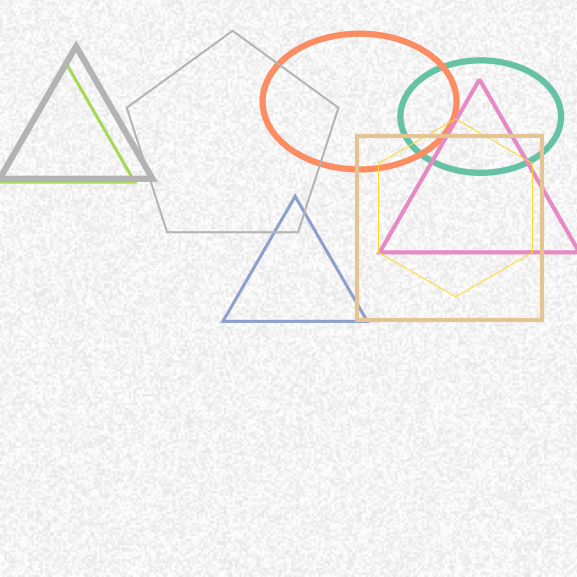[{"shape": "oval", "thickness": 3, "radius": 0.7, "center": [0.832, 0.797]}, {"shape": "oval", "thickness": 3, "radius": 0.84, "center": [0.623, 0.823]}, {"shape": "triangle", "thickness": 1.5, "radius": 0.72, "center": [0.511, 0.515]}, {"shape": "triangle", "thickness": 2, "radius": 1.0, "center": [0.83, 0.662]}, {"shape": "triangle", "thickness": 1.5, "radius": 0.69, "center": [0.114, 0.753]}, {"shape": "hexagon", "thickness": 0.5, "radius": 0.77, "center": [0.789, 0.639]}, {"shape": "square", "thickness": 2, "radius": 0.8, "center": [0.778, 0.604]}, {"shape": "triangle", "thickness": 3, "radius": 0.76, "center": [0.132, 0.766]}, {"shape": "pentagon", "thickness": 1, "radius": 0.96, "center": [0.403, 0.753]}]